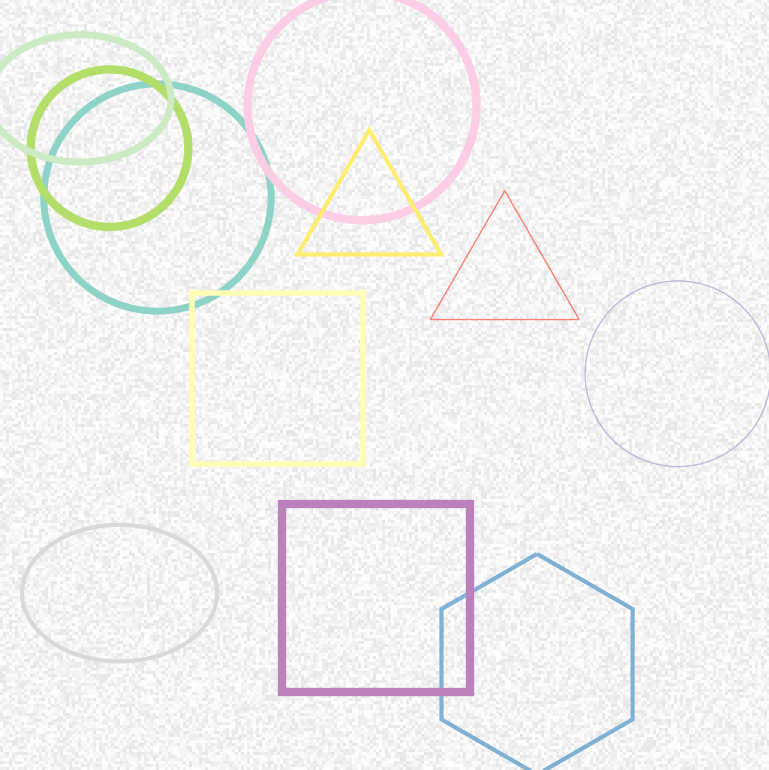[{"shape": "circle", "thickness": 2.5, "radius": 0.74, "center": [0.204, 0.744]}, {"shape": "square", "thickness": 2, "radius": 0.56, "center": [0.36, 0.508]}, {"shape": "circle", "thickness": 0.5, "radius": 0.6, "center": [0.88, 0.515]}, {"shape": "triangle", "thickness": 0.5, "radius": 0.56, "center": [0.656, 0.641]}, {"shape": "hexagon", "thickness": 1.5, "radius": 0.72, "center": [0.697, 0.137]}, {"shape": "circle", "thickness": 3, "radius": 0.51, "center": [0.142, 0.808]}, {"shape": "circle", "thickness": 3, "radius": 0.74, "center": [0.47, 0.863]}, {"shape": "oval", "thickness": 1.5, "radius": 0.63, "center": [0.155, 0.23]}, {"shape": "square", "thickness": 3, "radius": 0.61, "center": [0.489, 0.223]}, {"shape": "oval", "thickness": 2.5, "radius": 0.59, "center": [0.104, 0.872]}, {"shape": "triangle", "thickness": 1.5, "radius": 0.54, "center": [0.48, 0.723]}]